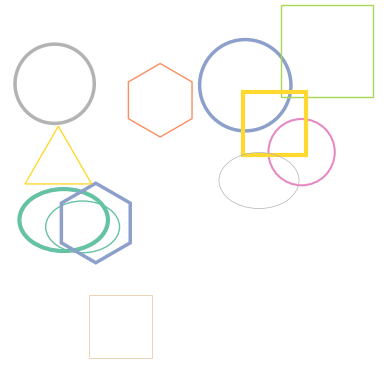[{"shape": "oval", "thickness": 3, "radius": 0.57, "center": [0.165, 0.428]}, {"shape": "oval", "thickness": 1, "radius": 0.48, "center": [0.215, 0.411]}, {"shape": "hexagon", "thickness": 1, "radius": 0.48, "center": [0.416, 0.74]}, {"shape": "hexagon", "thickness": 2.5, "radius": 0.52, "center": [0.249, 0.421]}, {"shape": "circle", "thickness": 2.5, "radius": 0.59, "center": [0.637, 0.779]}, {"shape": "circle", "thickness": 1.5, "radius": 0.43, "center": [0.783, 0.605]}, {"shape": "square", "thickness": 1, "radius": 0.59, "center": [0.849, 0.868]}, {"shape": "triangle", "thickness": 1, "radius": 0.5, "center": [0.152, 0.572]}, {"shape": "square", "thickness": 3, "radius": 0.41, "center": [0.712, 0.68]}, {"shape": "square", "thickness": 0.5, "radius": 0.41, "center": [0.313, 0.152]}, {"shape": "circle", "thickness": 2.5, "radius": 0.51, "center": [0.142, 0.782]}, {"shape": "oval", "thickness": 0.5, "radius": 0.52, "center": [0.673, 0.531]}]